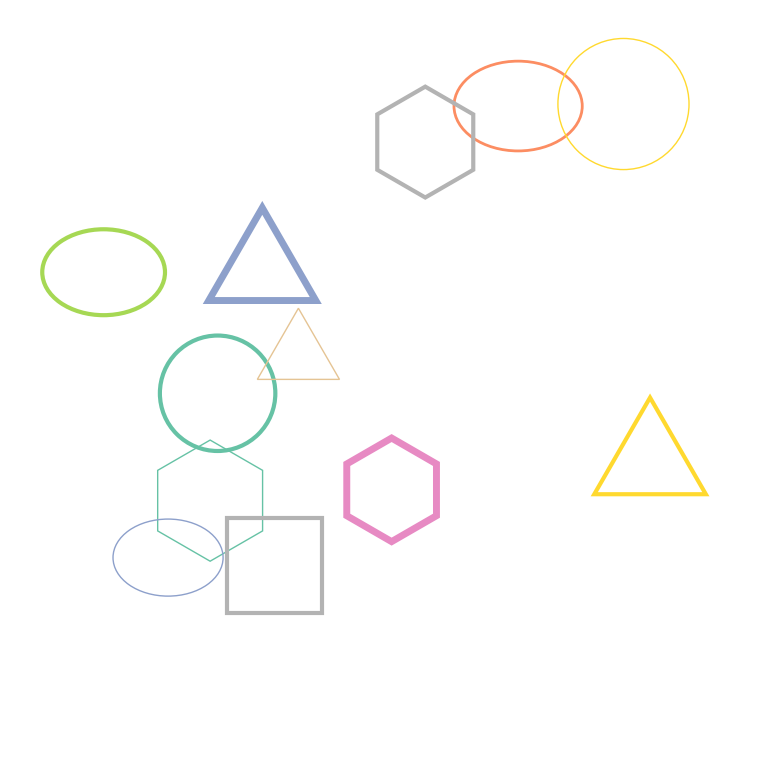[{"shape": "hexagon", "thickness": 0.5, "radius": 0.39, "center": [0.273, 0.35]}, {"shape": "circle", "thickness": 1.5, "radius": 0.37, "center": [0.283, 0.489]}, {"shape": "oval", "thickness": 1, "radius": 0.42, "center": [0.673, 0.862]}, {"shape": "triangle", "thickness": 2.5, "radius": 0.4, "center": [0.341, 0.65]}, {"shape": "oval", "thickness": 0.5, "radius": 0.36, "center": [0.218, 0.276]}, {"shape": "hexagon", "thickness": 2.5, "radius": 0.34, "center": [0.509, 0.364]}, {"shape": "oval", "thickness": 1.5, "radius": 0.4, "center": [0.135, 0.646]}, {"shape": "circle", "thickness": 0.5, "radius": 0.43, "center": [0.81, 0.865]}, {"shape": "triangle", "thickness": 1.5, "radius": 0.42, "center": [0.844, 0.4]}, {"shape": "triangle", "thickness": 0.5, "radius": 0.31, "center": [0.388, 0.538]}, {"shape": "hexagon", "thickness": 1.5, "radius": 0.36, "center": [0.552, 0.815]}, {"shape": "square", "thickness": 1.5, "radius": 0.31, "center": [0.357, 0.266]}]